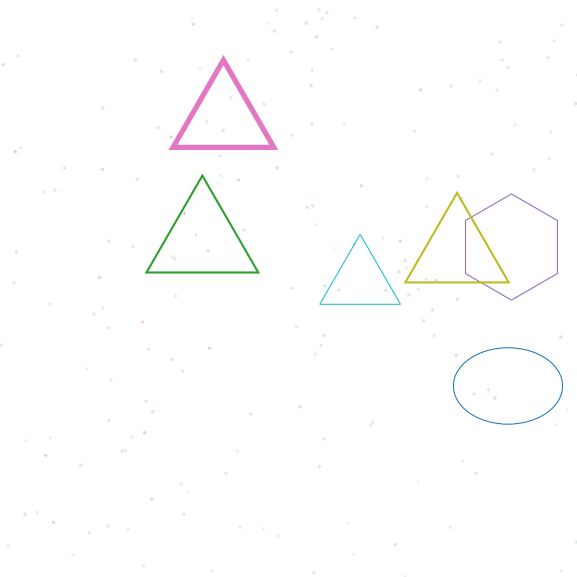[{"shape": "oval", "thickness": 0.5, "radius": 0.47, "center": [0.88, 0.331]}, {"shape": "triangle", "thickness": 1, "radius": 0.56, "center": [0.35, 0.583]}, {"shape": "hexagon", "thickness": 0.5, "radius": 0.46, "center": [0.886, 0.571]}, {"shape": "triangle", "thickness": 2.5, "radius": 0.5, "center": [0.387, 0.794]}, {"shape": "triangle", "thickness": 1, "radius": 0.52, "center": [0.791, 0.562]}, {"shape": "triangle", "thickness": 0.5, "radius": 0.4, "center": [0.624, 0.513]}]